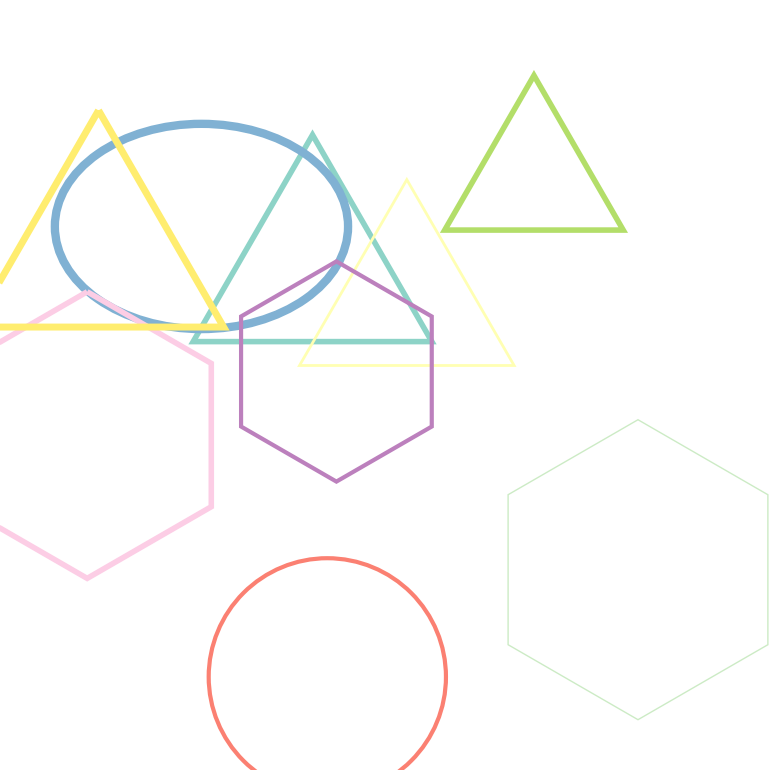[{"shape": "triangle", "thickness": 2, "radius": 0.89, "center": [0.406, 0.646]}, {"shape": "triangle", "thickness": 1, "radius": 0.8, "center": [0.528, 0.606]}, {"shape": "circle", "thickness": 1.5, "radius": 0.77, "center": [0.425, 0.121]}, {"shape": "oval", "thickness": 3, "radius": 0.95, "center": [0.262, 0.706]}, {"shape": "triangle", "thickness": 2, "radius": 0.67, "center": [0.693, 0.768]}, {"shape": "hexagon", "thickness": 2, "radius": 0.93, "center": [0.113, 0.435]}, {"shape": "hexagon", "thickness": 1.5, "radius": 0.71, "center": [0.437, 0.518]}, {"shape": "hexagon", "thickness": 0.5, "radius": 0.97, "center": [0.829, 0.26]}, {"shape": "triangle", "thickness": 2.5, "radius": 0.94, "center": [0.128, 0.669]}]